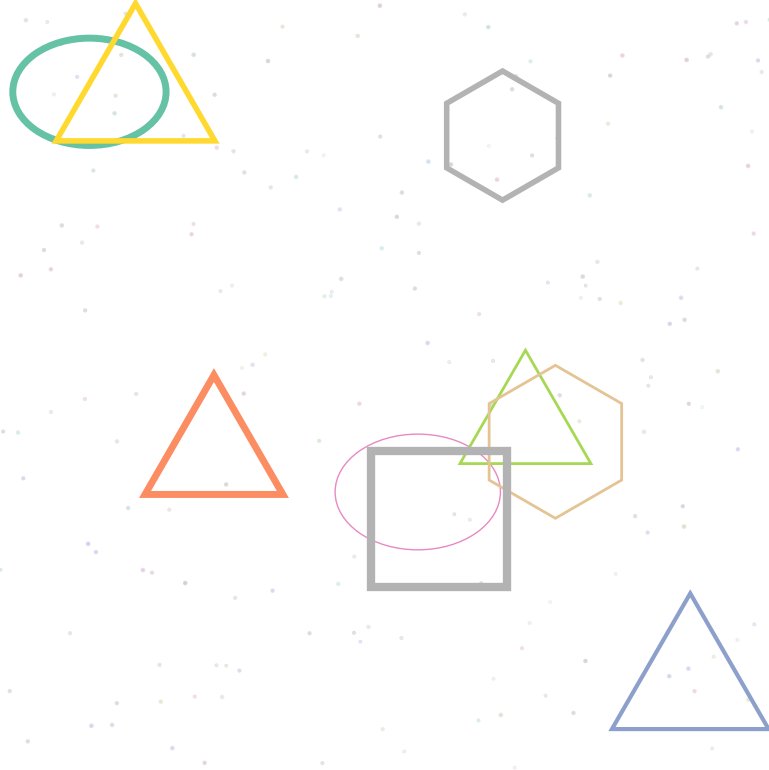[{"shape": "oval", "thickness": 2.5, "radius": 0.5, "center": [0.116, 0.881]}, {"shape": "triangle", "thickness": 2.5, "radius": 0.52, "center": [0.278, 0.41]}, {"shape": "triangle", "thickness": 1.5, "radius": 0.59, "center": [0.896, 0.112]}, {"shape": "oval", "thickness": 0.5, "radius": 0.54, "center": [0.543, 0.361]}, {"shape": "triangle", "thickness": 1, "radius": 0.49, "center": [0.682, 0.447]}, {"shape": "triangle", "thickness": 2, "radius": 0.59, "center": [0.176, 0.877]}, {"shape": "hexagon", "thickness": 1, "radius": 0.5, "center": [0.721, 0.426]}, {"shape": "hexagon", "thickness": 2, "radius": 0.42, "center": [0.653, 0.824]}, {"shape": "square", "thickness": 3, "radius": 0.44, "center": [0.57, 0.326]}]